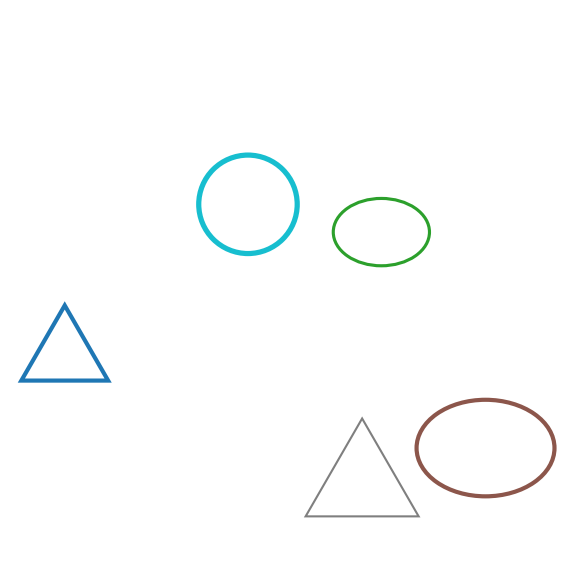[{"shape": "triangle", "thickness": 2, "radius": 0.43, "center": [0.112, 0.383]}, {"shape": "oval", "thickness": 1.5, "radius": 0.42, "center": [0.66, 0.597]}, {"shape": "oval", "thickness": 2, "radius": 0.6, "center": [0.841, 0.223]}, {"shape": "triangle", "thickness": 1, "radius": 0.56, "center": [0.627, 0.161]}, {"shape": "circle", "thickness": 2.5, "radius": 0.43, "center": [0.429, 0.645]}]